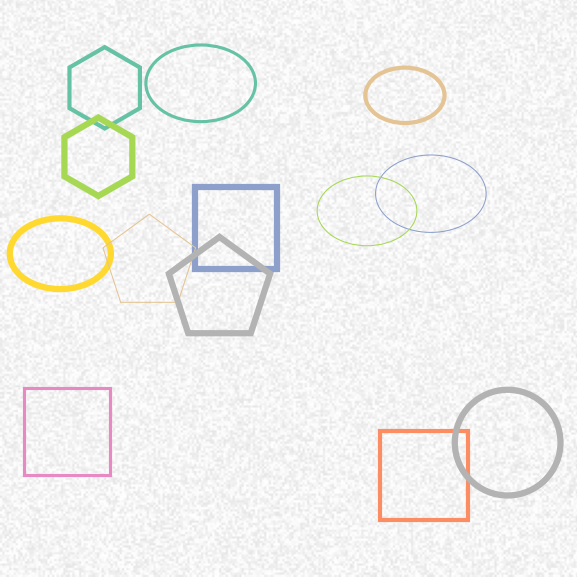[{"shape": "hexagon", "thickness": 2, "radius": 0.35, "center": [0.181, 0.847]}, {"shape": "oval", "thickness": 1.5, "radius": 0.47, "center": [0.347, 0.855]}, {"shape": "square", "thickness": 2, "radius": 0.38, "center": [0.734, 0.176]}, {"shape": "oval", "thickness": 0.5, "radius": 0.48, "center": [0.746, 0.664]}, {"shape": "square", "thickness": 3, "radius": 0.35, "center": [0.408, 0.604]}, {"shape": "square", "thickness": 1.5, "radius": 0.37, "center": [0.117, 0.252]}, {"shape": "oval", "thickness": 0.5, "radius": 0.43, "center": [0.636, 0.634]}, {"shape": "hexagon", "thickness": 3, "radius": 0.34, "center": [0.17, 0.728]}, {"shape": "oval", "thickness": 3, "radius": 0.44, "center": [0.104, 0.56]}, {"shape": "oval", "thickness": 2, "radius": 0.34, "center": [0.701, 0.834]}, {"shape": "pentagon", "thickness": 0.5, "radius": 0.42, "center": [0.259, 0.544]}, {"shape": "pentagon", "thickness": 3, "radius": 0.46, "center": [0.38, 0.497]}, {"shape": "circle", "thickness": 3, "radius": 0.46, "center": [0.879, 0.233]}]